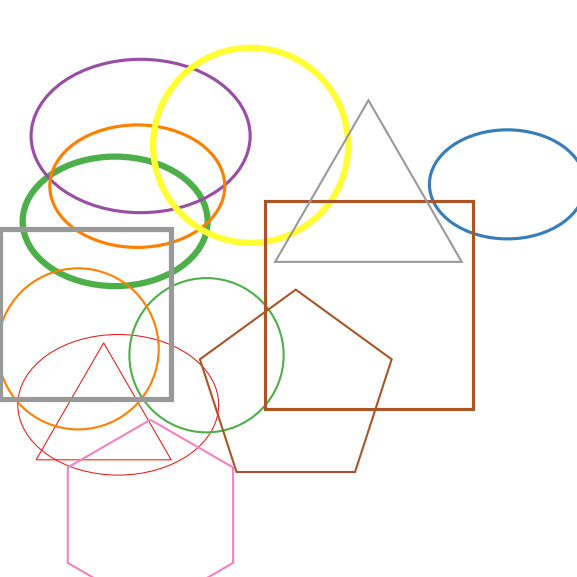[{"shape": "oval", "thickness": 0.5, "radius": 0.87, "center": [0.205, 0.298]}, {"shape": "triangle", "thickness": 0.5, "radius": 0.68, "center": [0.179, 0.27]}, {"shape": "oval", "thickness": 1.5, "radius": 0.67, "center": [0.878, 0.68]}, {"shape": "oval", "thickness": 3, "radius": 0.8, "center": [0.199, 0.616]}, {"shape": "circle", "thickness": 1, "radius": 0.67, "center": [0.358, 0.384]}, {"shape": "oval", "thickness": 1.5, "radius": 0.95, "center": [0.243, 0.764]}, {"shape": "circle", "thickness": 1, "radius": 0.7, "center": [0.135, 0.395]}, {"shape": "oval", "thickness": 1.5, "radius": 0.76, "center": [0.238, 0.677]}, {"shape": "circle", "thickness": 3, "radius": 0.84, "center": [0.434, 0.748]}, {"shape": "square", "thickness": 1.5, "radius": 0.9, "center": [0.639, 0.471]}, {"shape": "pentagon", "thickness": 1, "radius": 0.87, "center": [0.512, 0.323]}, {"shape": "hexagon", "thickness": 1, "radius": 0.83, "center": [0.26, 0.107]}, {"shape": "triangle", "thickness": 1, "radius": 0.93, "center": [0.638, 0.639]}, {"shape": "square", "thickness": 2.5, "radius": 0.74, "center": [0.148, 0.455]}]